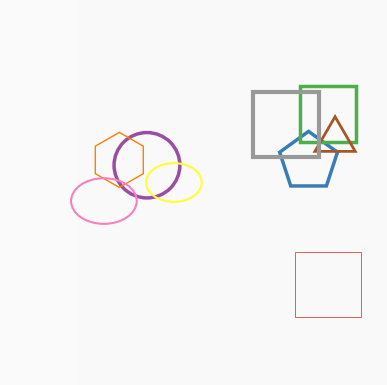[{"shape": "square", "thickness": 0.5, "radius": 0.42, "center": [0.846, 0.26]}, {"shape": "pentagon", "thickness": 2.5, "radius": 0.39, "center": [0.796, 0.58]}, {"shape": "square", "thickness": 2.5, "radius": 0.36, "center": [0.847, 0.704]}, {"shape": "circle", "thickness": 2.5, "radius": 0.42, "center": [0.379, 0.571]}, {"shape": "hexagon", "thickness": 1, "radius": 0.36, "center": [0.308, 0.585]}, {"shape": "oval", "thickness": 1.5, "radius": 0.36, "center": [0.449, 0.526]}, {"shape": "triangle", "thickness": 2, "radius": 0.3, "center": [0.865, 0.637]}, {"shape": "oval", "thickness": 1.5, "radius": 0.42, "center": [0.268, 0.478]}, {"shape": "square", "thickness": 3, "radius": 0.42, "center": [0.738, 0.676]}]